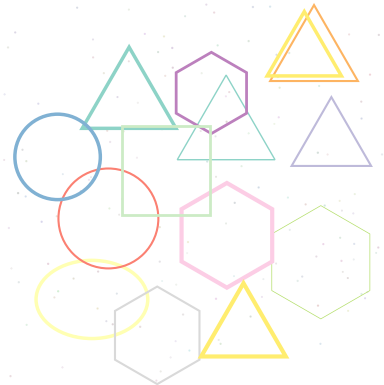[{"shape": "triangle", "thickness": 1, "radius": 0.73, "center": [0.587, 0.658]}, {"shape": "triangle", "thickness": 2.5, "radius": 0.7, "center": [0.335, 0.737]}, {"shape": "oval", "thickness": 2.5, "radius": 0.73, "center": [0.239, 0.222]}, {"shape": "triangle", "thickness": 1.5, "radius": 0.6, "center": [0.861, 0.629]}, {"shape": "circle", "thickness": 1.5, "radius": 0.65, "center": [0.282, 0.433]}, {"shape": "circle", "thickness": 2.5, "radius": 0.55, "center": [0.15, 0.592]}, {"shape": "triangle", "thickness": 1.5, "radius": 0.66, "center": [0.816, 0.855]}, {"shape": "hexagon", "thickness": 0.5, "radius": 0.74, "center": [0.833, 0.319]}, {"shape": "hexagon", "thickness": 3, "radius": 0.68, "center": [0.589, 0.389]}, {"shape": "hexagon", "thickness": 1.5, "radius": 0.63, "center": [0.408, 0.129]}, {"shape": "hexagon", "thickness": 2, "radius": 0.53, "center": [0.549, 0.759]}, {"shape": "square", "thickness": 2, "radius": 0.57, "center": [0.431, 0.557]}, {"shape": "triangle", "thickness": 2.5, "radius": 0.56, "center": [0.79, 0.859]}, {"shape": "triangle", "thickness": 3, "radius": 0.63, "center": [0.632, 0.138]}]